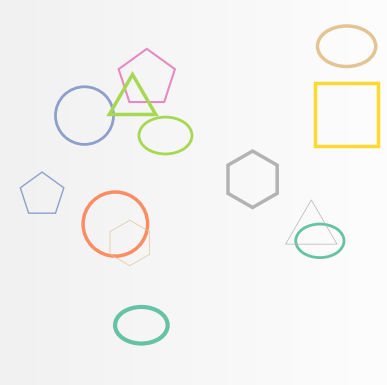[{"shape": "oval", "thickness": 2, "radius": 0.31, "center": [0.825, 0.374]}, {"shape": "oval", "thickness": 3, "radius": 0.34, "center": [0.365, 0.155]}, {"shape": "circle", "thickness": 2.5, "radius": 0.42, "center": [0.298, 0.418]}, {"shape": "circle", "thickness": 2, "radius": 0.37, "center": [0.218, 0.7]}, {"shape": "pentagon", "thickness": 1, "radius": 0.3, "center": [0.109, 0.494]}, {"shape": "pentagon", "thickness": 1.5, "radius": 0.38, "center": [0.379, 0.797]}, {"shape": "oval", "thickness": 2, "radius": 0.34, "center": [0.427, 0.648]}, {"shape": "triangle", "thickness": 2.5, "radius": 0.35, "center": [0.342, 0.737]}, {"shape": "square", "thickness": 2.5, "radius": 0.41, "center": [0.894, 0.703]}, {"shape": "oval", "thickness": 2.5, "radius": 0.38, "center": [0.894, 0.88]}, {"shape": "hexagon", "thickness": 0.5, "radius": 0.29, "center": [0.335, 0.369]}, {"shape": "hexagon", "thickness": 2.5, "radius": 0.37, "center": [0.652, 0.534]}, {"shape": "triangle", "thickness": 0.5, "radius": 0.38, "center": [0.803, 0.404]}]